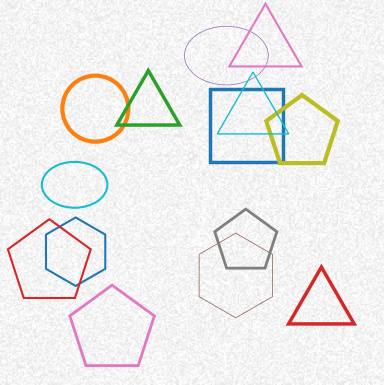[{"shape": "hexagon", "thickness": 1.5, "radius": 0.44, "center": [0.196, 0.346]}, {"shape": "square", "thickness": 2.5, "radius": 0.47, "center": [0.64, 0.674]}, {"shape": "circle", "thickness": 3, "radius": 0.43, "center": [0.248, 0.718]}, {"shape": "triangle", "thickness": 2.5, "radius": 0.47, "center": [0.385, 0.722]}, {"shape": "pentagon", "thickness": 1.5, "radius": 0.57, "center": [0.128, 0.318]}, {"shape": "triangle", "thickness": 2.5, "radius": 0.49, "center": [0.835, 0.208]}, {"shape": "oval", "thickness": 0.5, "radius": 0.54, "center": [0.588, 0.856]}, {"shape": "hexagon", "thickness": 0.5, "radius": 0.55, "center": [0.612, 0.284]}, {"shape": "pentagon", "thickness": 2, "radius": 0.58, "center": [0.291, 0.144]}, {"shape": "triangle", "thickness": 1.5, "radius": 0.54, "center": [0.689, 0.882]}, {"shape": "pentagon", "thickness": 2, "radius": 0.42, "center": [0.638, 0.372]}, {"shape": "pentagon", "thickness": 3, "radius": 0.49, "center": [0.785, 0.655]}, {"shape": "oval", "thickness": 1.5, "radius": 0.43, "center": [0.194, 0.52]}, {"shape": "triangle", "thickness": 1, "radius": 0.54, "center": [0.657, 0.706]}]